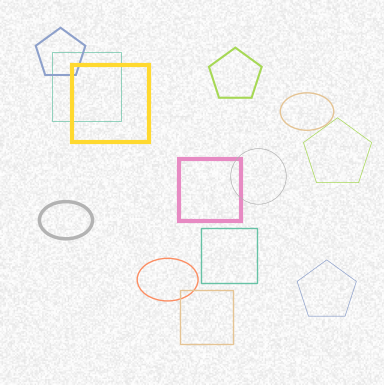[{"shape": "square", "thickness": 1, "radius": 0.36, "center": [0.595, 0.336]}, {"shape": "square", "thickness": 0.5, "radius": 0.45, "center": [0.225, 0.776]}, {"shape": "oval", "thickness": 1, "radius": 0.4, "center": [0.435, 0.274]}, {"shape": "pentagon", "thickness": 0.5, "radius": 0.4, "center": [0.849, 0.244]}, {"shape": "pentagon", "thickness": 1.5, "radius": 0.34, "center": [0.157, 0.86]}, {"shape": "square", "thickness": 3, "radius": 0.4, "center": [0.545, 0.507]}, {"shape": "pentagon", "thickness": 1.5, "radius": 0.36, "center": [0.611, 0.804]}, {"shape": "pentagon", "thickness": 0.5, "radius": 0.47, "center": [0.877, 0.601]}, {"shape": "square", "thickness": 3, "radius": 0.5, "center": [0.288, 0.732]}, {"shape": "square", "thickness": 1, "radius": 0.35, "center": [0.537, 0.177]}, {"shape": "oval", "thickness": 1, "radius": 0.35, "center": [0.797, 0.71]}, {"shape": "oval", "thickness": 2.5, "radius": 0.35, "center": [0.171, 0.428]}, {"shape": "circle", "thickness": 0.5, "radius": 0.36, "center": [0.671, 0.542]}]